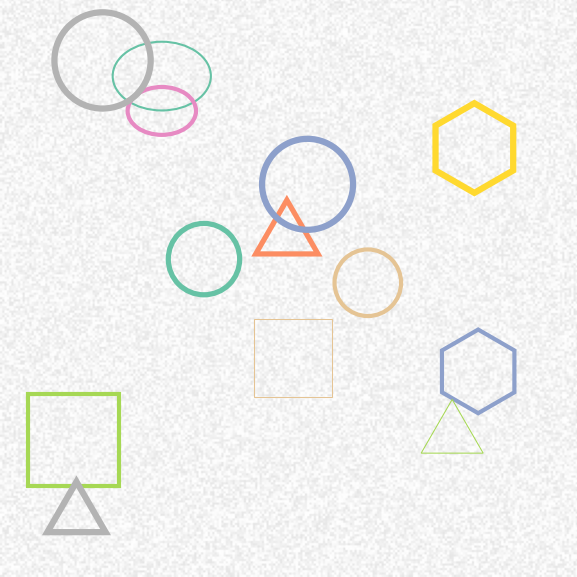[{"shape": "oval", "thickness": 1, "radius": 0.43, "center": [0.28, 0.867]}, {"shape": "circle", "thickness": 2.5, "radius": 0.31, "center": [0.353, 0.55]}, {"shape": "triangle", "thickness": 2.5, "radius": 0.31, "center": [0.497, 0.591]}, {"shape": "circle", "thickness": 3, "radius": 0.39, "center": [0.533, 0.68]}, {"shape": "hexagon", "thickness": 2, "radius": 0.36, "center": [0.828, 0.356]}, {"shape": "oval", "thickness": 2, "radius": 0.3, "center": [0.28, 0.807]}, {"shape": "triangle", "thickness": 0.5, "radius": 0.31, "center": [0.783, 0.245]}, {"shape": "square", "thickness": 2, "radius": 0.4, "center": [0.127, 0.238]}, {"shape": "hexagon", "thickness": 3, "radius": 0.39, "center": [0.821, 0.743]}, {"shape": "circle", "thickness": 2, "radius": 0.29, "center": [0.637, 0.51]}, {"shape": "square", "thickness": 0.5, "radius": 0.34, "center": [0.507, 0.38]}, {"shape": "circle", "thickness": 3, "radius": 0.42, "center": [0.178, 0.895]}, {"shape": "triangle", "thickness": 3, "radius": 0.29, "center": [0.132, 0.107]}]